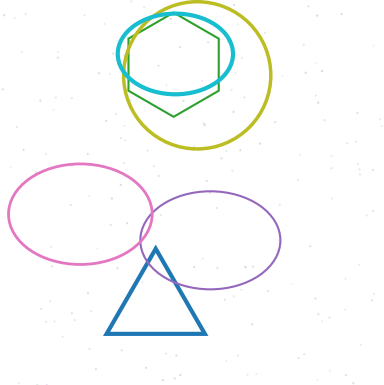[{"shape": "triangle", "thickness": 3, "radius": 0.74, "center": [0.404, 0.207]}, {"shape": "hexagon", "thickness": 1.5, "radius": 0.68, "center": [0.451, 0.832]}, {"shape": "oval", "thickness": 1.5, "radius": 0.91, "center": [0.546, 0.376]}, {"shape": "oval", "thickness": 2, "radius": 0.93, "center": [0.209, 0.444]}, {"shape": "circle", "thickness": 2.5, "radius": 0.96, "center": [0.512, 0.804]}, {"shape": "oval", "thickness": 3, "radius": 0.75, "center": [0.456, 0.86]}]